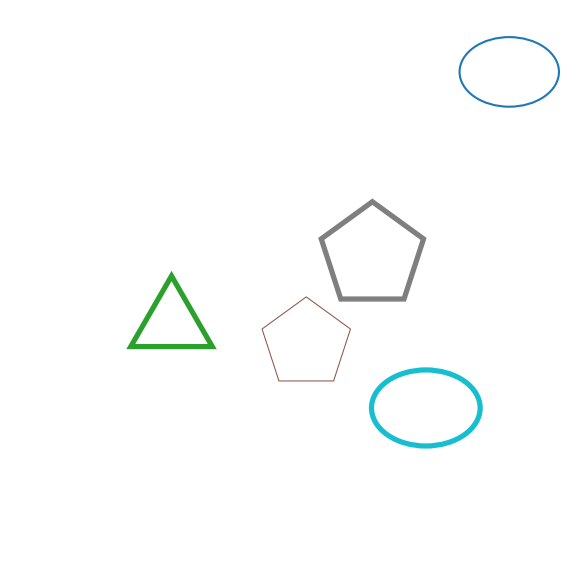[{"shape": "oval", "thickness": 1, "radius": 0.43, "center": [0.882, 0.875]}, {"shape": "triangle", "thickness": 2.5, "radius": 0.41, "center": [0.297, 0.44]}, {"shape": "pentagon", "thickness": 0.5, "radius": 0.4, "center": [0.53, 0.405]}, {"shape": "pentagon", "thickness": 2.5, "radius": 0.47, "center": [0.645, 0.557]}, {"shape": "oval", "thickness": 2.5, "radius": 0.47, "center": [0.737, 0.293]}]